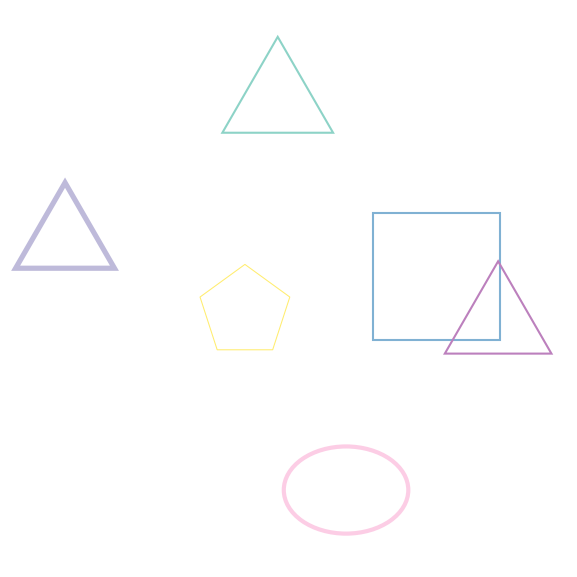[{"shape": "triangle", "thickness": 1, "radius": 0.55, "center": [0.481, 0.825]}, {"shape": "triangle", "thickness": 2.5, "radius": 0.49, "center": [0.113, 0.584]}, {"shape": "square", "thickness": 1, "radius": 0.55, "center": [0.756, 0.521]}, {"shape": "oval", "thickness": 2, "radius": 0.54, "center": [0.599, 0.151]}, {"shape": "triangle", "thickness": 1, "radius": 0.53, "center": [0.863, 0.44]}, {"shape": "pentagon", "thickness": 0.5, "radius": 0.41, "center": [0.424, 0.46]}]